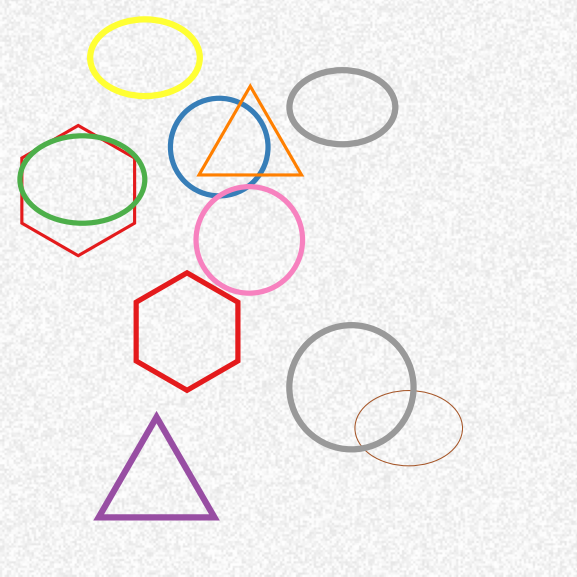[{"shape": "hexagon", "thickness": 2.5, "radius": 0.51, "center": [0.324, 0.425]}, {"shape": "hexagon", "thickness": 1.5, "radius": 0.56, "center": [0.135, 0.669]}, {"shape": "circle", "thickness": 2.5, "radius": 0.42, "center": [0.38, 0.744]}, {"shape": "oval", "thickness": 2.5, "radius": 0.54, "center": [0.143, 0.688]}, {"shape": "triangle", "thickness": 3, "radius": 0.58, "center": [0.271, 0.161]}, {"shape": "triangle", "thickness": 1.5, "radius": 0.51, "center": [0.433, 0.747]}, {"shape": "oval", "thickness": 3, "radius": 0.47, "center": [0.251, 0.899]}, {"shape": "oval", "thickness": 0.5, "radius": 0.47, "center": [0.708, 0.258]}, {"shape": "circle", "thickness": 2.5, "radius": 0.46, "center": [0.432, 0.584]}, {"shape": "circle", "thickness": 3, "radius": 0.54, "center": [0.609, 0.329]}, {"shape": "oval", "thickness": 3, "radius": 0.46, "center": [0.593, 0.813]}]